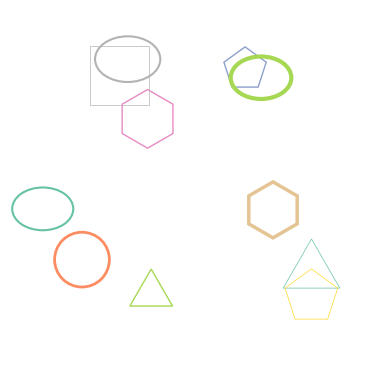[{"shape": "triangle", "thickness": 0.5, "radius": 0.43, "center": [0.809, 0.294]}, {"shape": "oval", "thickness": 1.5, "radius": 0.4, "center": [0.111, 0.457]}, {"shape": "circle", "thickness": 2, "radius": 0.36, "center": [0.213, 0.326]}, {"shape": "pentagon", "thickness": 1, "radius": 0.29, "center": [0.637, 0.821]}, {"shape": "hexagon", "thickness": 1, "radius": 0.38, "center": [0.383, 0.691]}, {"shape": "oval", "thickness": 3, "radius": 0.39, "center": [0.678, 0.798]}, {"shape": "triangle", "thickness": 1, "radius": 0.32, "center": [0.393, 0.237]}, {"shape": "pentagon", "thickness": 0.5, "radius": 0.36, "center": [0.809, 0.229]}, {"shape": "hexagon", "thickness": 2.5, "radius": 0.36, "center": [0.709, 0.455]}, {"shape": "oval", "thickness": 1.5, "radius": 0.42, "center": [0.332, 0.846]}, {"shape": "square", "thickness": 0.5, "radius": 0.38, "center": [0.311, 0.804]}]